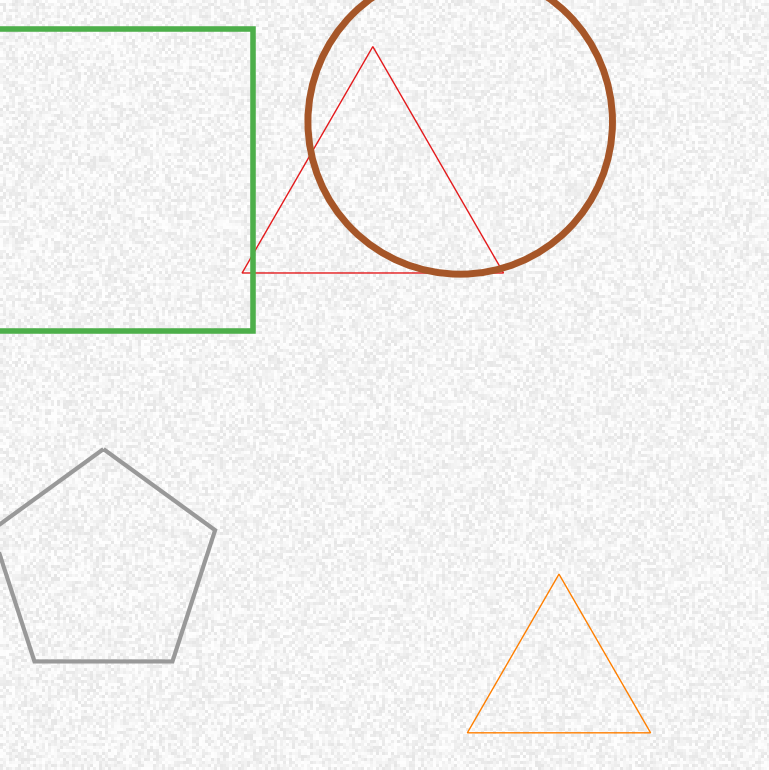[{"shape": "triangle", "thickness": 0.5, "radius": 0.98, "center": [0.484, 0.743]}, {"shape": "square", "thickness": 2, "radius": 0.98, "center": [0.132, 0.767]}, {"shape": "triangle", "thickness": 0.5, "radius": 0.69, "center": [0.726, 0.117]}, {"shape": "circle", "thickness": 2.5, "radius": 0.99, "center": [0.598, 0.842]}, {"shape": "pentagon", "thickness": 1.5, "radius": 0.76, "center": [0.134, 0.264]}]